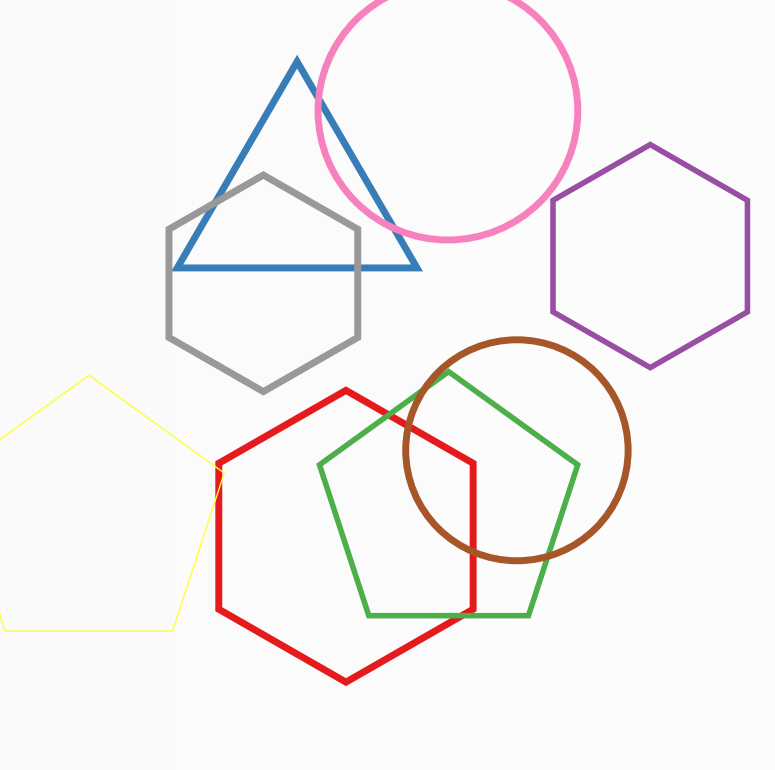[{"shape": "hexagon", "thickness": 2.5, "radius": 0.95, "center": [0.446, 0.304]}, {"shape": "triangle", "thickness": 2.5, "radius": 0.89, "center": [0.383, 0.741]}, {"shape": "pentagon", "thickness": 2, "radius": 0.88, "center": [0.579, 0.342]}, {"shape": "hexagon", "thickness": 2, "radius": 0.72, "center": [0.839, 0.667]}, {"shape": "pentagon", "thickness": 0.5, "radius": 0.92, "center": [0.115, 0.329]}, {"shape": "circle", "thickness": 2.5, "radius": 0.72, "center": [0.667, 0.415]}, {"shape": "circle", "thickness": 2.5, "radius": 0.84, "center": [0.578, 0.856]}, {"shape": "hexagon", "thickness": 2.5, "radius": 0.7, "center": [0.34, 0.632]}]